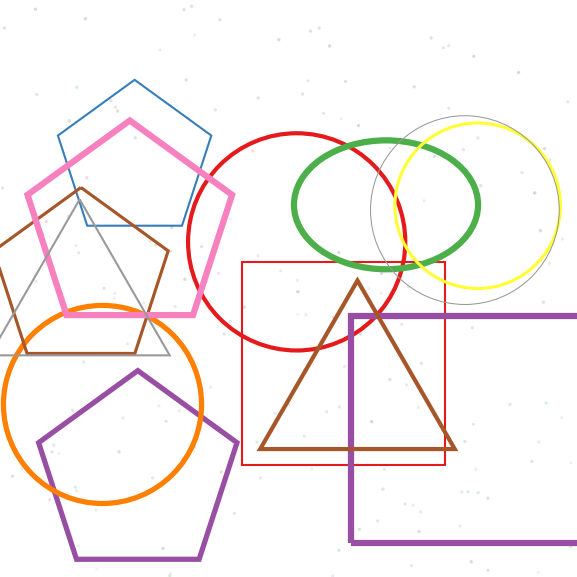[{"shape": "circle", "thickness": 2, "radius": 0.94, "center": [0.514, 0.58]}, {"shape": "square", "thickness": 1, "radius": 0.88, "center": [0.594, 0.37]}, {"shape": "pentagon", "thickness": 1, "radius": 0.7, "center": [0.233, 0.721]}, {"shape": "oval", "thickness": 3, "radius": 0.8, "center": [0.668, 0.644]}, {"shape": "square", "thickness": 3, "radius": 0.99, "center": [0.804, 0.255]}, {"shape": "pentagon", "thickness": 2.5, "radius": 0.9, "center": [0.239, 0.177]}, {"shape": "circle", "thickness": 2.5, "radius": 0.86, "center": [0.177, 0.299]}, {"shape": "circle", "thickness": 1.5, "radius": 0.72, "center": [0.827, 0.643]}, {"shape": "triangle", "thickness": 2, "radius": 0.97, "center": [0.619, 0.319]}, {"shape": "pentagon", "thickness": 1.5, "radius": 0.79, "center": [0.14, 0.516]}, {"shape": "pentagon", "thickness": 3, "radius": 0.93, "center": [0.225, 0.604]}, {"shape": "circle", "thickness": 0.5, "radius": 0.82, "center": [0.805, 0.635]}, {"shape": "triangle", "thickness": 1, "radius": 0.9, "center": [0.138, 0.474]}]